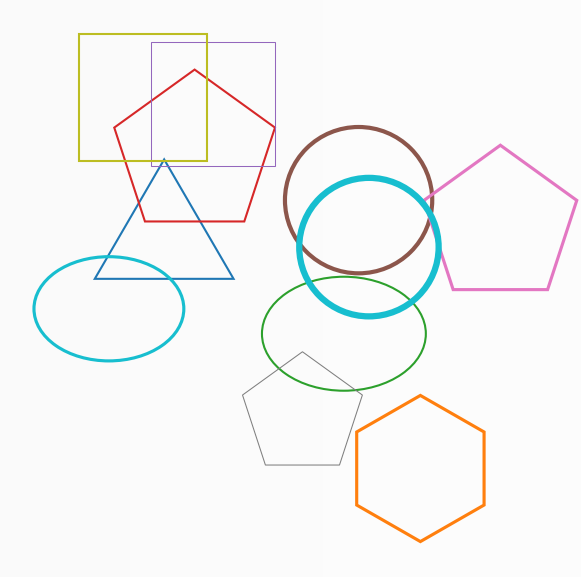[{"shape": "triangle", "thickness": 1, "radius": 0.69, "center": [0.282, 0.585]}, {"shape": "hexagon", "thickness": 1.5, "radius": 0.63, "center": [0.723, 0.188]}, {"shape": "oval", "thickness": 1, "radius": 0.7, "center": [0.592, 0.421]}, {"shape": "pentagon", "thickness": 1, "radius": 0.73, "center": [0.335, 0.733]}, {"shape": "square", "thickness": 0.5, "radius": 0.54, "center": [0.366, 0.819]}, {"shape": "circle", "thickness": 2, "radius": 0.63, "center": [0.617, 0.653]}, {"shape": "pentagon", "thickness": 1.5, "radius": 0.69, "center": [0.861, 0.609]}, {"shape": "pentagon", "thickness": 0.5, "radius": 0.54, "center": [0.52, 0.282]}, {"shape": "square", "thickness": 1, "radius": 0.55, "center": [0.247, 0.83]}, {"shape": "oval", "thickness": 1.5, "radius": 0.64, "center": [0.187, 0.464]}, {"shape": "circle", "thickness": 3, "radius": 0.6, "center": [0.635, 0.571]}]